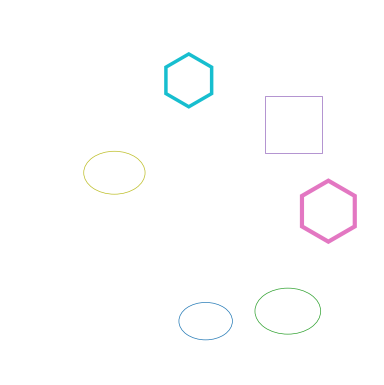[{"shape": "oval", "thickness": 0.5, "radius": 0.35, "center": [0.534, 0.166]}, {"shape": "oval", "thickness": 0.5, "radius": 0.43, "center": [0.748, 0.192]}, {"shape": "square", "thickness": 0.5, "radius": 0.37, "center": [0.763, 0.676]}, {"shape": "hexagon", "thickness": 3, "radius": 0.4, "center": [0.853, 0.451]}, {"shape": "oval", "thickness": 0.5, "radius": 0.4, "center": [0.297, 0.551]}, {"shape": "hexagon", "thickness": 2.5, "radius": 0.34, "center": [0.49, 0.791]}]